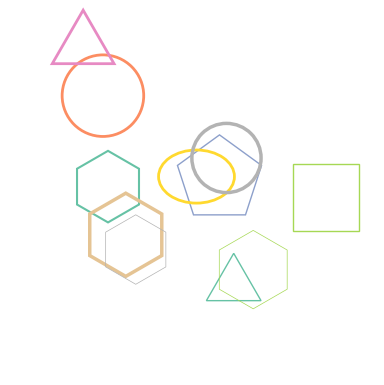[{"shape": "triangle", "thickness": 1, "radius": 0.41, "center": [0.607, 0.26]}, {"shape": "hexagon", "thickness": 1.5, "radius": 0.46, "center": [0.281, 0.515]}, {"shape": "circle", "thickness": 2, "radius": 0.53, "center": [0.267, 0.752]}, {"shape": "pentagon", "thickness": 1, "radius": 0.57, "center": [0.57, 0.535]}, {"shape": "triangle", "thickness": 2, "radius": 0.46, "center": [0.216, 0.881]}, {"shape": "square", "thickness": 1, "radius": 0.43, "center": [0.846, 0.487]}, {"shape": "hexagon", "thickness": 0.5, "radius": 0.51, "center": [0.658, 0.3]}, {"shape": "oval", "thickness": 2, "radius": 0.49, "center": [0.51, 0.541]}, {"shape": "hexagon", "thickness": 2.5, "radius": 0.54, "center": [0.327, 0.39]}, {"shape": "hexagon", "thickness": 0.5, "radius": 0.45, "center": [0.353, 0.352]}, {"shape": "circle", "thickness": 2.5, "radius": 0.45, "center": [0.588, 0.59]}]